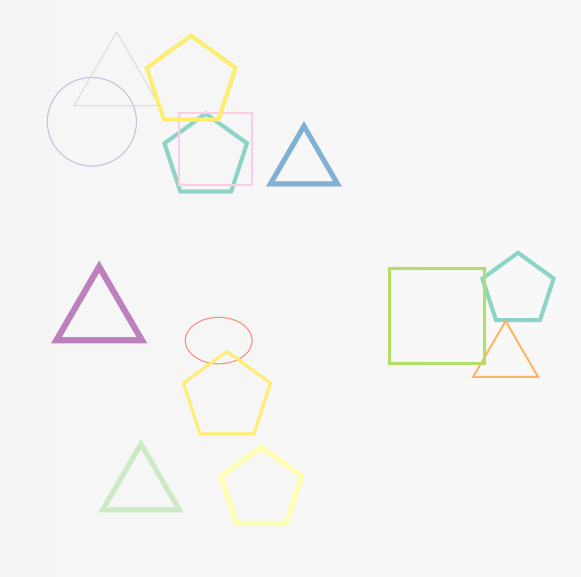[{"shape": "pentagon", "thickness": 2, "radius": 0.37, "center": [0.354, 0.728]}, {"shape": "pentagon", "thickness": 2, "radius": 0.32, "center": [0.891, 0.497]}, {"shape": "pentagon", "thickness": 2.5, "radius": 0.36, "center": [0.45, 0.152]}, {"shape": "circle", "thickness": 0.5, "radius": 0.38, "center": [0.158, 0.788]}, {"shape": "oval", "thickness": 0.5, "radius": 0.29, "center": [0.376, 0.409]}, {"shape": "triangle", "thickness": 2.5, "radius": 0.33, "center": [0.523, 0.714]}, {"shape": "triangle", "thickness": 1, "radius": 0.32, "center": [0.87, 0.379]}, {"shape": "square", "thickness": 1.5, "radius": 0.41, "center": [0.751, 0.452]}, {"shape": "square", "thickness": 1, "radius": 0.32, "center": [0.371, 0.741]}, {"shape": "triangle", "thickness": 0.5, "radius": 0.43, "center": [0.201, 0.859]}, {"shape": "triangle", "thickness": 3, "radius": 0.42, "center": [0.171, 0.452]}, {"shape": "triangle", "thickness": 2.5, "radius": 0.38, "center": [0.243, 0.154]}, {"shape": "pentagon", "thickness": 1.5, "radius": 0.39, "center": [0.39, 0.312]}, {"shape": "pentagon", "thickness": 2, "radius": 0.4, "center": [0.329, 0.857]}]